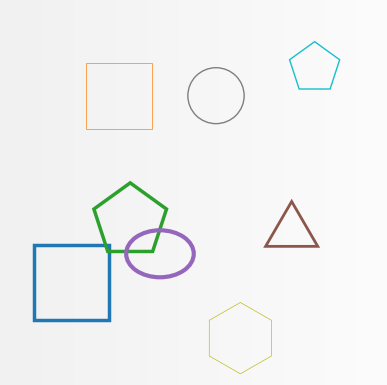[{"shape": "square", "thickness": 2.5, "radius": 0.49, "center": [0.185, 0.266]}, {"shape": "square", "thickness": 0.5, "radius": 0.42, "center": [0.308, 0.751]}, {"shape": "pentagon", "thickness": 2.5, "radius": 0.49, "center": [0.336, 0.427]}, {"shape": "oval", "thickness": 3, "radius": 0.44, "center": [0.413, 0.341]}, {"shape": "triangle", "thickness": 2, "radius": 0.39, "center": [0.753, 0.399]}, {"shape": "circle", "thickness": 1, "radius": 0.36, "center": [0.557, 0.751]}, {"shape": "hexagon", "thickness": 0.5, "radius": 0.46, "center": [0.62, 0.122]}, {"shape": "pentagon", "thickness": 1, "radius": 0.34, "center": [0.812, 0.824]}]